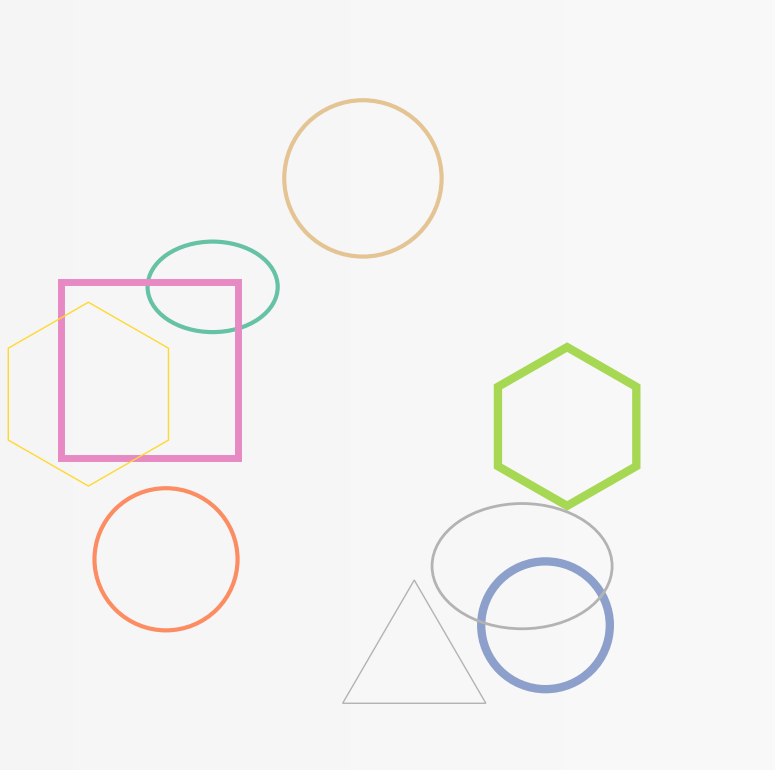[{"shape": "oval", "thickness": 1.5, "radius": 0.42, "center": [0.274, 0.627]}, {"shape": "circle", "thickness": 1.5, "radius": 0.46, "center": [0.214, 0.274]}, {"shape": "circle", "thickness": 3, "radius": 0.41, "center": [0.704, 0.188]}, {"shape": "square", "thickness": 2.5, "radius": 0.57, "center": [0.193, 0.519]}, {"shape": "hexagon", "thickness": 3, "radius": 0.52, "center": [0.732, 0.446]}, {"shape": "hexagon", "thickness": 0.5, "radius": 0.6, "center": [0.114, 0.488]}, {"shape": "circle", "thickness": 1.5, "radius": 0.51, "center": [0.468, 0.768]}, {"shape": "triangle", "thickness": 0.5, "radius": 0.53, "center": [0.535, 0.14]}, {"shape": "oval", "thickness": 1, "radius": 0.58, "center": [0.674, 0.265]}]